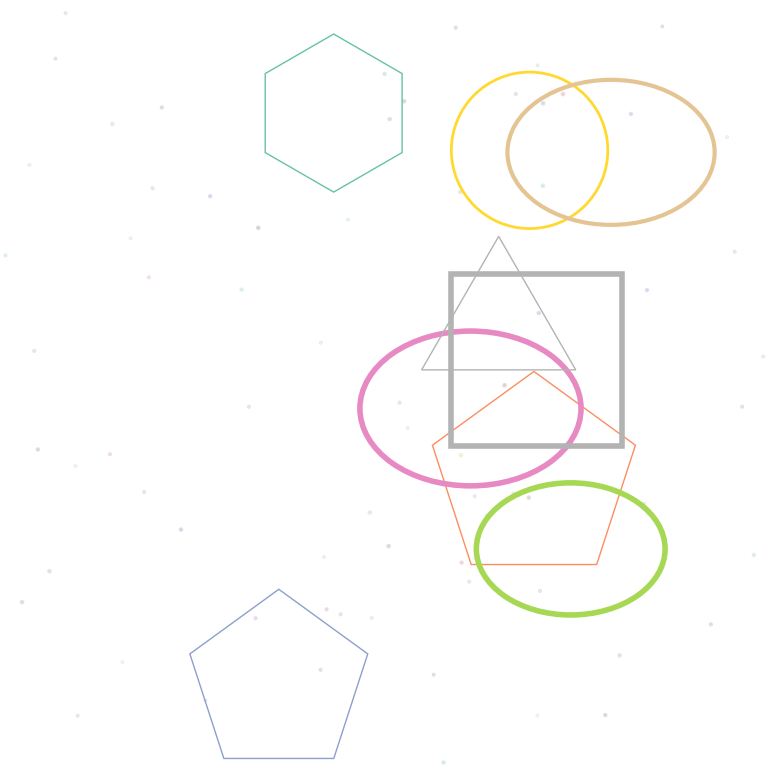[{"shape": "hexagon", "thickness": 0.5, "radius": 0.51, "center": [0.433, 0.853]}, {"shape": "pentagon", "thickness": 0.5, "radius": 0.69, "center": [0.693, 0.379]}, {"shape": "pentagon", "thickness": 0.5, "radius": 0.61, "center": [0.362, 0.113]}, {"shape": "oval", "thickness": 2, "radius": 0.72, "center": [0.611, 0.47]}, {"shape": "oval", "thickness": 2, "radius": 0.61, "center": [0.741, 0.287]}, {"shape": "circle", "thickness": 1, "radius": 0.51, "center": [0.688, 0.805]}, {"shape": "oval", "thickness": 1.5, "radius": 0.67, "center": [0.794, 0.802]}, {"shape": "triangle", "thickness": 0.5, "radius": 0.58, "center": [0.648, 0.577]}, {"shape": "square", "thickness": 2, "radius": 0.56, "center": [0.697, 0.533]}]